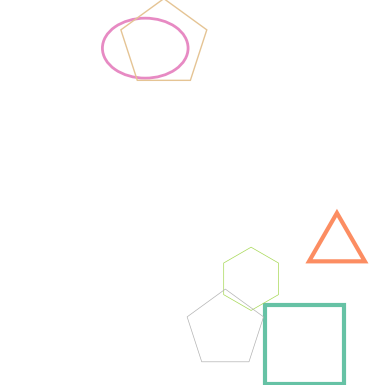[{"shape": "square", "thickness": 3, "radius": 0.51, "center": [0.791, 0.105]}, {"shape": "triangle", "thickness": 3, "radius": 0.42, "center": [0.875, 0.363]}, {"shape": "oval", "thickness": 2, "radius": 0.56, "center": [0.377, 0.875]}, {"shape": "hexagon", "thickness": 0.5, "radius": 0.41, "center": [0.652, 0.276]}, {"shape": "pentagon", "thickness": 1, "radius": 0.59, "center": [0.426, 0.886]}, {"shape": "pentagon", "thickness": 0.5, "radius": 0.52, "center": [0.585, 0.145]}]